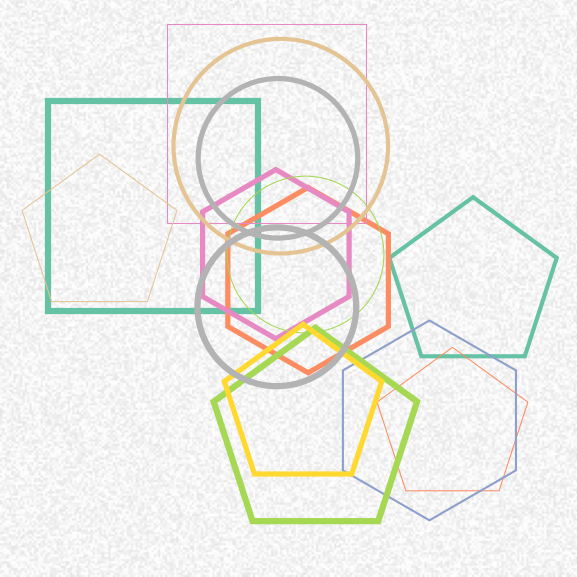[{"shape": "square", "thickness": 3, "radius": 0.91, "center": [0.265, 0.643]}, {"shape": "pentagon", "thickness": 2, "radius": 0.76, "center": [0.819, 0.505]}, {"shape": "pentagon", "thickness": 0.5, "radius": 0.69, "center": [0.783, 0.26]}, {"shape": "hexagon", "thickness": 2.5, "radius": 0.8, "center": [0.534, 0.514]}, {"shape": "hexagon", "thickness": 1, "radius": 0.87, "center": [0.744, 0.271]}, {"shape": "hexagon", "thickness": 2.5, "radius": 0.73, "center": [0.478, 0.559]}, {"shape": "square", "thickness": 0.5, "radius": 0.86, "center": [0.462, 0.785]}, {"shape": "circle", "thickness": 0.5, "radius": 0.68, "center": [0.529, 0.558]}, {"shape": "pentagon", "thickness": 3, "radius": 0.93, "center": [0.546, 0.246]}, {"shape": "pentagon", "thickness": 2.5, "radius": 0.72, "center": [0.525, 0.294]}, {"shape": "pentagon", "thickness": 0.5, "radius": 0.71, "center": [0.172, 0.591]}, {"shape": "circle", "thickness": 2, "radius": 0.93, "center": [0.486, 0.746]}, {"shape": "circle", "thickness": 3, "radius": 0.69, "center": [0.479, 0.468]}, {"shape": "circle", "thickness": 2.5, "radius": 0.69, "center": [0.481, 0.725]}]